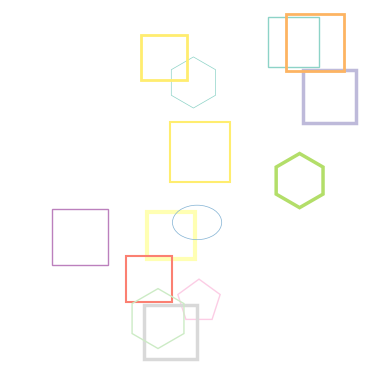[{"shape": "square", "thickness": 1, "radius": 0.33, "center": [0.762, 0.891]}, {"shape": "hexagon", "thickness": 0.5, "radius": 0.33, "center": [0.502, 0.786]}, {"shape": "square", "thickness": 3, "radius": 0.31, "center": [0.444, 0.388]}, {"shape": "square", "thickness": 2.5, "radius": 0.35, "center": [0.856, 0.749]}, {"shape": "square", "thickness": 1.5, "radius": 0.3, "center": [0.388, 0.275]}, {"shape": "oval", "thickness": 0.5, "radius": 0.32, "center": [0.512, 0.422]}, {"shape": "square", "thickness": 2, "radius": 0.37, "center": [0.819, 0.889]}, {"shape": "hexagon", "thickness": 2.5, "radius": 0.35, "center": [0.778, 0.531]}, {"shape": "pentagon", "thickness": 1, "radius": 0.29, "center": [0.517, 0.217]}, {"shape": "square", "thickness": 2.5, "radius": 0.35, "center": [0.442, 0.137]}, {"shape": "square", "thickness": 1, "radius": 0.36, "center": [0.207, 0.383]}, {"shape": "hexagon", "thickness": 1, "radius": 0.39, "center": [0.41, 0.173]}, {"shape": "square", "thickness": 2, "radius": 0.29, "center": [0.426, 0.851]}, {"shape": "square", "thickness": 1.5, "radius": 0.39, "center": [0.52, 0.605]}]